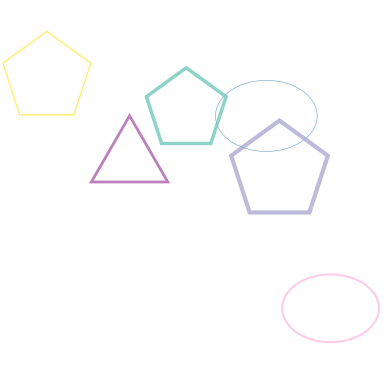[{"shape": "pentagon", "thickness": 2.5, "radius": 0.54, "center": [0.484, 0.715]}, {"shape": "pentagon", "thickness": 3, "radius": 0.66, "center": [0.726, 0.555]}, {"shape": "oval", "thickness": 0.5, "radius": 0.66, "center": [0.692, 0.699]}, {"shape": "oval", "thickness": 1.5, "radius": 0.63, "center": [0.859, 0.199]}, {"shape": "triangle", "thickness": 2, "radius": 0.57, "center": [0.337, 0.585]}, {"shape": "pentagon", "thickness": 1, "radius": 0.6, "center": [0.122, 0.799]}]